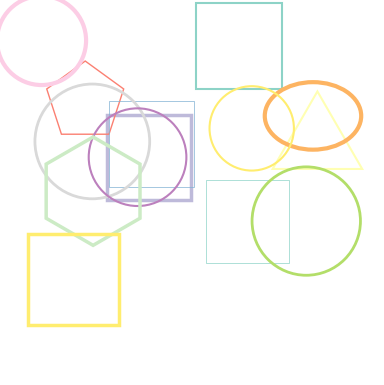[{"shape": "square", "thickness": 1.5, "radius": 0.56, "center": [0.622, 0.882]}, {"shape": "square", "thickness": 0.5, "radius": 0.54, "center": [0.642, 0.424]}, {"shape": "triangle", "thickness": 1.5, "radius": 0.67, "center": [0.824, 0.628]}, {"shape": "square", "thickness": 2.5, "radius": 0.55, "center": [0.387, 0.591]}, {"shape": "pentagon", "thickness": 1, "radius": 0.53, "center": [0.221, 0.736]}, {"shape": "square", "thickness": 0.5, "radius": 0.56, "center": [0.393, 0.626]}, {"shape": "oval", "thickness": 3, "radius": 0.63, "center": [0.813, 0.699]}, {"shape": "circle", "thickness": 2, "radius": 0.7, "center": [0.795, 0.426]}, {"shape": "circle", "thickness": 3, "radius": 0.58, "center": [0.108, 0.895]}, {"shape": "circle", "thickness": 2, "radius": 0.75, "center": [0.24, 0.633]}, {"shape": "circle", "thickness": 1.5, "radius": 0.63, "center": [0.357, 0.592]}, {"shape": "hexagon", "thickness": 2.5, "radius": 0.7, "center": [0.242, 0.503]}, {"shape": "circle", "thickness": 1.5, "radius": 0.55, "center": [0.654, 0.667]}, {"shape": "square", "thickness": 2.5, "radius": 0.59, "center": [0.191, 0.274]}]